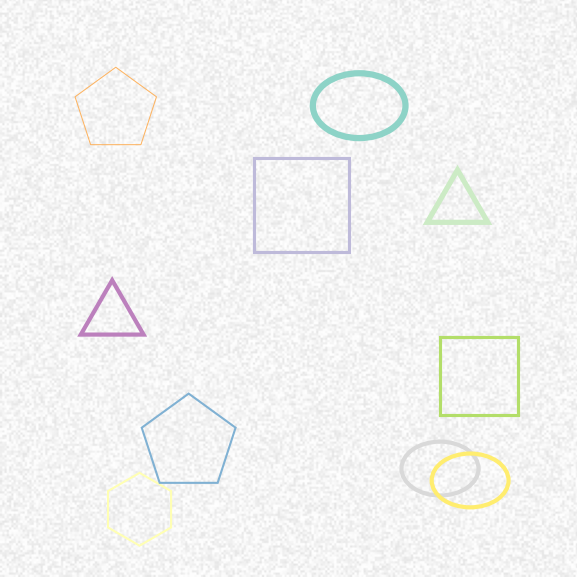[{"shape": "oval", "thickness": 3, "radius": 0.4, "center": [0.622, 0.816]}, {"shape": "hexagon", "thickness": 1, "radius": 0.32, "center": [0.242, 0.117]}, {"shape": "square", "thickness": 1.5, "radius": 0.41, "center": [0.522, 0.644]}, {"shape": "pentagon", "thickness": 1, "radius": 0.43, "center": [0.327, 0.232]}, {"shape": "pentagon", "thickness": 0.5, "radius": 0.37, "center": [0.2, 0.809]}, {"shape": "square", "thickness": 1.5, "radius": 0.34, "center": [0.829, 0.348]}, {"shape": "oval", "thickness": 2, "radius": 0.33, "center": [0.762, 0.188]}, {"shape": "triangle", "thickness": 2, "radius": 0.31, "center": [0.194, 0.451]}, {"shape": "triangle", "thickness": 2.5, "radius": 0.3, "center": [0.792, 0.644]}, {"shape": "oval", "thickness": 2, "radius": 0.33, "center": [0.814, 0.167]}]